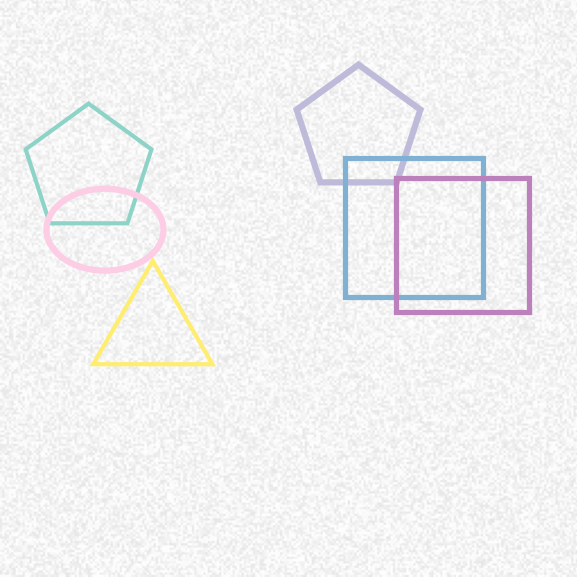[{"shape": "pentagon", "thickness": 2, "radius": 0.57, "center": [0.153, 0.705]}, {"shape": "pentagon", "thickness": 3, "radius": 0.56, "center": [0.621, 0.774]}, {"shape": "square", "thickness": 2.5, "radius": 0.6, "center": [0.717, 0.605]}, {"shape": "oval", "thickness": 3, "radius": 0.51, "center": [0.182, 0.601]}, {"shape": "square", "thickness": 2.5, "radius": 0.58, "center": [0.801, 0.575]}, {"shape": "triangle", "thickness": 2, "radius": 0.6, "center": [0.265, 0.428]}]